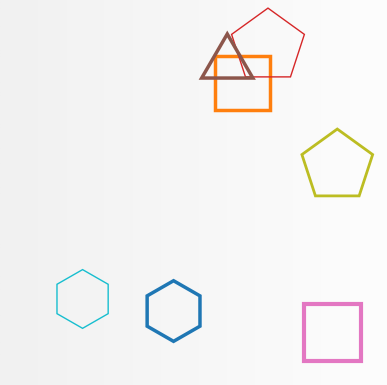[{"shape": "hexagon", "thickness": 2.5, "radius": 0.39, "center": [0.448, 0.192]}, {"shape": "square", "thickness": 2.5, "radius": 0.35, "center": [0.626, 0.785]}, {"shape": "pentagon", "thickness": 1, "radius": 0.49, "center": [0.692, 0.88]}, {"shape": "triangle", "thickness": 2.5, "radius": 0.38, "center": [0.586, 0.835]}, {"shape": "square", "thickness": 3, "radius": 0.36, "center": [0.858, 0.136]}, {"shape": "pentagon", "thickness": 2, "radius": 0.48, "center": [0.87, 0.569]}, {"shape": "hexagon", "thickness": 1, "radius": 0.38, "center": [0.213, 0.223]}]